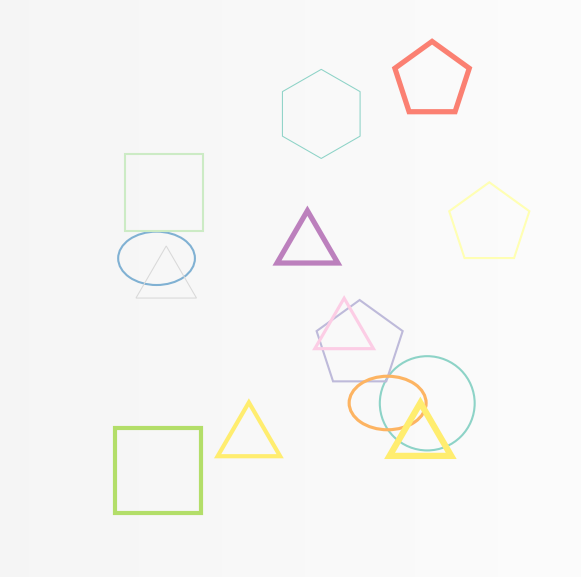[{"shape": "circle", "thickness": 1, "radius": 0.41, "center": [0.735, 0.301]}, {"shape": "hexagon", "thickness": 0.5, "radius": 0.39, "center": [0.553, 0.802]}, {"shape": "pentagon", "thickness": 1, "radius": 0.36, "center": [0.842, 0.611]}, {"shape": "pentagon", "thickness": 1, "radius": 0.39, "center": [0.619, 0.402]}, {"shape": "pentagon", "thickness": 2.5, "radius": 0.34, "center": [0.743, 0.86]}, {"shape": "oval", "thickness": 1, "radius": 0.33, "center": [0.269, 0.552]}, {"shape": "oval", "thickness": 1.5, "radius": 0.33, "center": [0.667, 0.301]}, {"shape": "square", "thickness": 2, "radius": 0.37, "center": [0.272, 0.184]}, {"shape": "triangle", "thickness": 1.5, "radius": 0.29, "center": [0.592, 0.424]}, {"shape": "triangle", "thickness": 0.5, "radius": 0.3, "center": [0.286, 0.513]}, {"shape": "triangle", "thickness": 2.5, "radius": 0.3, "center": [0.529, 0.574]}, {"shape": "square", "thickness": 1, "radius": 0.33, "center": [0.282, 0.665]}, {"shape": "triangle", "thickness": 3, "radius": 0.31, "center": [0.723, 0.24]}, {"shape": "triangle", "thickness": 2, "radius": 0.31, "center": [0.428, 0.24]}]